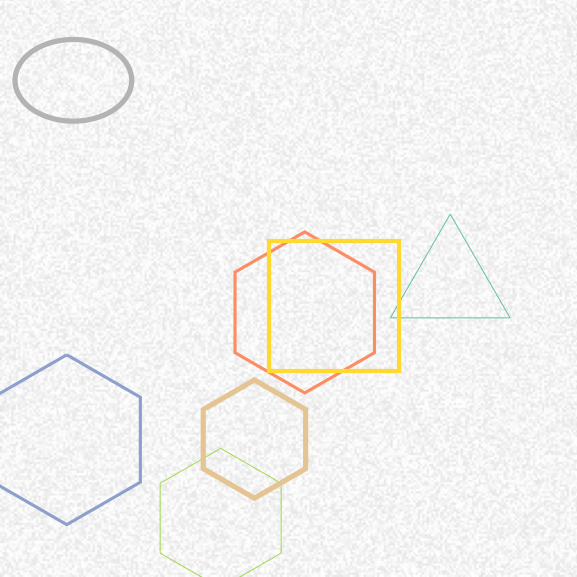[{"shape": "triangle", "thickness": 0.5, "radius": 0.6, "center": [0.78, 0.509]}, {"shape": "hexagon", "thickness": 1.5, "radius": 0.7, "center": [0.528, 0.458]}, {"shape": "hexagon", "thickness": 1.5, "radius": 0.74, "center": [0.116, 0.238]}, {"shape": "hexagon", "thickness": 0.5, "radius": 0.6, "center": [0.382, 0.102]}, {"shape": "square", "thickness": 2, "radius": 0.56, "center": [0.578, 0.469]}, {"shape": "hexagon", "thickness": 2.5, "radius": 0.51, "center": [0.441, 0.239]}, {"shape": "oval", "thickness": 2.5, "radius": 0.51, "center": [0.127, 0.86]}]